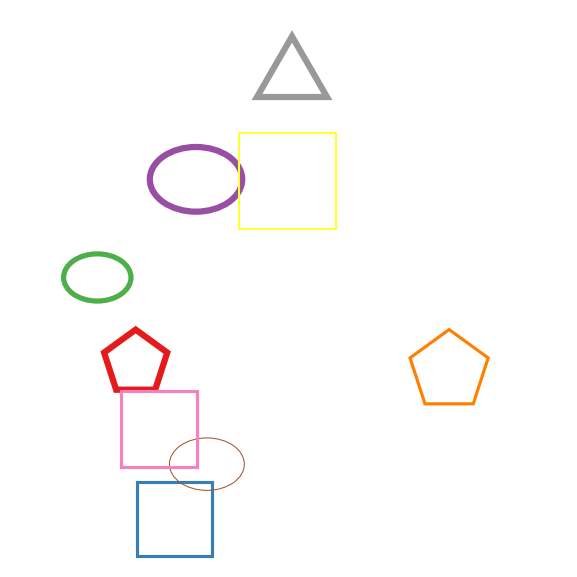[{"shape": "pentagon", "thickness": 3, "radius": 0.29, "center": [0.235, 0.371]}, {"shape": "square", "thickness": 1.5, "radius": 0.32, "center": [0.302, 0.1]}, {"shape": "oval", "thickness": 2.5, "radius": 0.29, "center": [0.168, 0.519]}, {"shape": "oval", "thickness": 3, "radius": 0.4, "center": [0.339, 0.689]}, {"shape": "pentagon", "thickness": 1.5, "radius": 0.36, "center": [0.778, 0.357]}, {"shape": "square", "thickness": 1, "radius": 0.42, "center": [0.498, 0.686]}, {"shape": "oval", "thickness": 0.5, "radius": 0.32, "center": [0.358, 0.195]}, {"shape": "square", "thickness": 1.5, "radius": 0.33, "center": [0.276, 0.256]}, {"shape": "triangle", "thickness": 3, "radius": 0.35, "center": [0.506, 0.866]}]